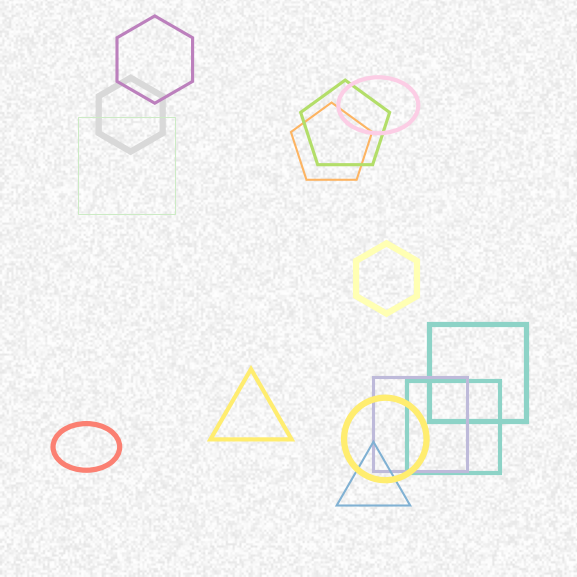[{"shape": "square", "thickness": 2.5, "radius": 0.42, "center": [0.827, 0.354]}, {"shape": "square", "thickness": 2, "radius": 0.4, "center": [0.786, 0.259]}, {"shape": "hexagon", "thickness": 3, "radius": 0.3, "center": [0.669, 0.517]}, {"shape": "square", "thickness": 1.5, "radius": 0.41, "center": [0.728, 0.265]}, {"shape": "oval", "thickness": 2.5, "radius": 0.29, "center": [0.15, 0.225]}, {"shape": "triangle", "thickness": 1, "radius": 0.37, "center": [0.647, 0.161]}, {"shape": "pentagon", "thickness": 1, "radius": 0.37, "center": [0.574, 0.748]}, {"shape": "pentagon", "thickness": 1.5, "radius": 0.4, "center": [0.598, 0.779]}, {"shape": "oval", "thickness": 2, "radius": 0.35, "center": [0.655, 0.817]}, {"shape": "hexagon", "thickness": 3, "radius": 0.32, "center": [0.226, 0.801]}, {"shape": "hexagon", "thickness": 1.5, "radius": 0.38, "center": [0.268, 0.896]}, {"shape": "square", "thickness": 0.5, "radius": 0.42, "center": [0.218, 0.713]}, {"shape": "triangle", "thickness": 2, "radius": 0.41, "center": [0.435, 0.279]}, {"shape": "circle", "thickness": 3, "radius": 0.36, "center": [0.667, 0.239]}]